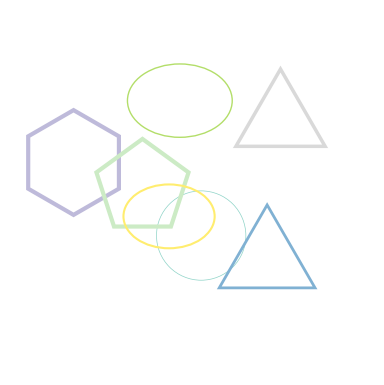[{"shape": "circle", "thickness": 0.5, "radius": 0.58, "center": [0.523, 0.388]}, {"shape": "hexagon", "thickness": 3, "radius": 0.68, "center": [0.191, 0.578]}, {"shape": "triangle", "thickness": 2, "radius": 0.72, "center": [0.694, 0.324]}, {"shape": "oval", "thickness": 1, "radius": 0.68, "center": [0.467, 0.739]}, {"shape": "triangle", "thickness": 2.5, "radius": 0.67, "center": [0.729, 0.687]}, {"shape": "pentagon", "thickness": 3, "radius": 0.63, "center": [0.37, 0.513]}, {"shape": "oval", "thickness": 1.5, "radius": 0.59, "center": [0.439, 0.438]}]